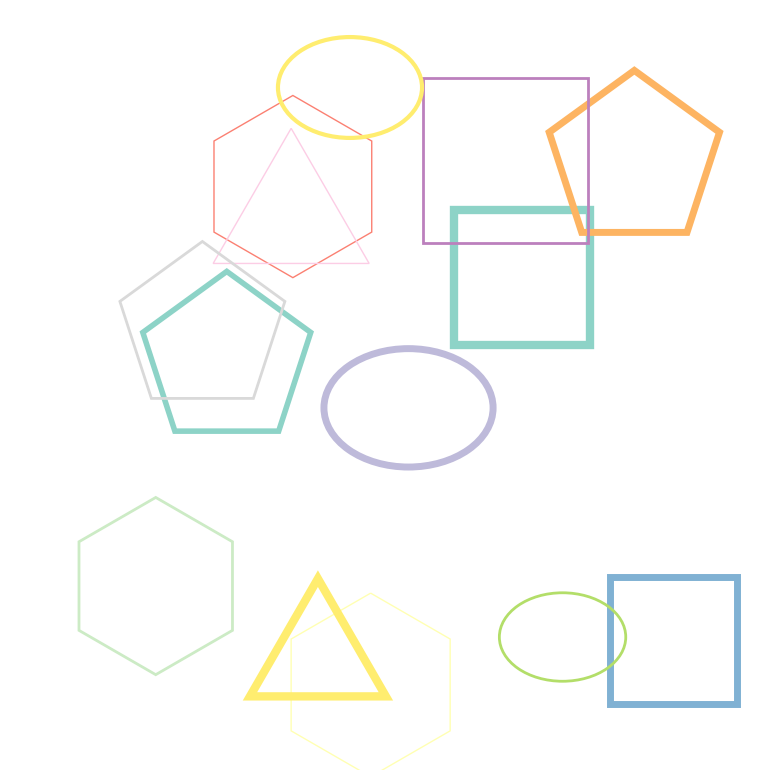[{"shape": "pentagon", "thickness": 2, "radius": 0.57, "center": [0.295, 0.533]}, {"shape": "square", "thickness": 3, "radius": 0.44, "center": [0.678, 0.64]}, {"shape": "hexagon", "thickness": 0.5, "radius": 0.6, "center": [0.481, 0.11]}, {"shape": "oval", "thickness": 2.5, "radius": 0.55, "center": [0.531, 0.47]}, {"shape": "hexagon", "thickness": 0.5, "radius": 0.59, "center": [0.38, 0.758]}, {"shape": "square", "thickness": 2.5, "radius": 0.41, "center": [0.875, 0.168]}, {"shape": "pentagon", "thickness": 2.5, "radius": 0.58, "center": [0.824, 0.792]}, {"shape": "oval", "thickness": 1, "radius": 0.41, "center": [0.731, 0.173]}, {"shape": "triangle", "thickness": 0.5, "radius": 0.58, "center": [0.378, 0.716]}, {"shape": "pentagon", "thickness": 1, "radius": 0.56, "center": [0.263, 0.574]}, {"shape": "square", "thickness": 1, "radius": 0.54, "center": [0.657, 0.791]}, {"shape": "hexagon", "thickness": 1, "radius": 0.58, "center": [0.202, 0.239]}, {"shape": "triangle", "thickness": 3, "radius": 0.51, "center": [0.413, 0.147]}, {"shape": "oval", "thickness": 1.5, "radius": 0.47, "center": [0.455, 0.886]}]